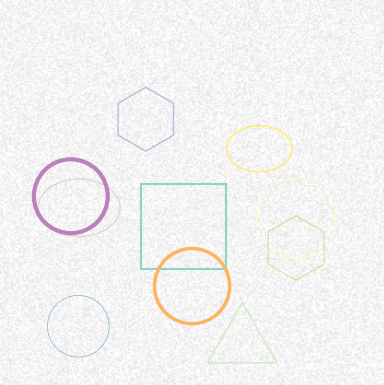[{"shape": "square", "thickness": 1.5, "radius": 0.55, "center": [0.476, 0.413]}, {"shape": "circle", "thickness": 0.5, "radius": 0.52, "center": [0.769, 0.433]}, {"shape": "hexagon", "thickness": 1, "radius": 0.41, "center": [0.379, 0.69]}, {"shape": "circle", "thickness": 0.5, "radius": 0.4, "center": [0.203, 0.153]}, {"shape": "circle", "thickness": 2.5, "radius": 0.49, "center": [0.499, 0.257]}, {"shape": "hexagon", "thickness": 0.5, "radius": 0.42, "center": [0.769, 0.356]}, {"shape": "oval", "thickness": 1, "radius": 0.53, "center": [0.205, 0.461]}, {"shape": "circle", "thickness": 3, "radius": 0.48, "center": [0.184, 0.49]}, {"shape": "triangle", "thickness": 1, "radius": 0.52, "center": [0.629, 0.11]}, {"shape": "oval", "thickness": 1, "radius": 0.43, "center": [0.674, 0.614]}]